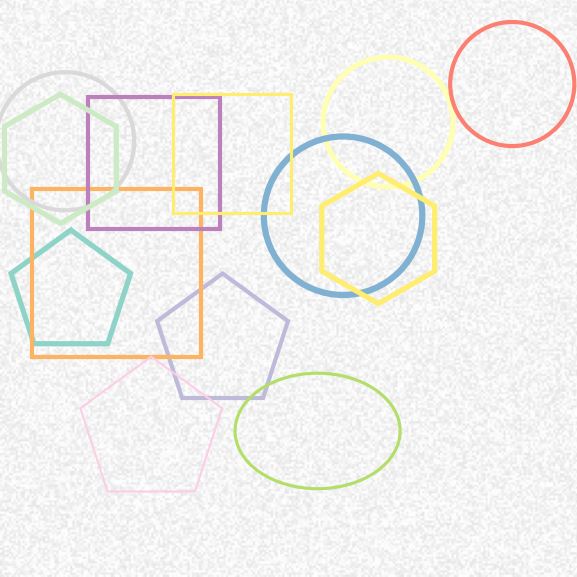[{"shape": "pentagon", "thickness": 2.5, "radius": 0.54, "center": [0.123, 0.492]}, {"shape": "circle", "thickness": 2.5, "radius": 0.56, "center": [0.672, 0.788]}, {"shape": "pentagon", "thickness": 2, "radius": 0.6, "center": [0.385, 0.406]}, {"shape": "circle", "thickness": 2, "radius": 0.54, "center": [0.887, 0.854]}, {"shape": "circle", "thickness": 3, "radius": 0.69, "center": [0.594, 0.626]}, {"shape": "square", "thickness": 2, "radius": 0.73, "center": [0.201, 0.526]}, {"shape": "oval", "thickness": 1.5, "radius": 0.71, "center": [0.55, 0.253]}, {"shape": "pentagon", "thickness": 1, "radius": 0.65, "center": [0.262, 0.252]}, {"shape": "circle", "thickness": 2, "radius": 0.6, "center": [0.113, 0.755]}, {"shape": "square", "thickness": 2, "radius": 0.57, "center": [0.267, 0.716]}, {"shape": "hexagon", "thickness": 2.5, "radius": 0.56, "center": [0.105, 0.724]}, {"shape": "hexagon", "thickness": 2.5, "radius": 0.56, "center": [0.655, 0.586]}, {"shape": "square", "thickness": 1.5, "radius": 0.51, "center": [0.401, 0.733]}]